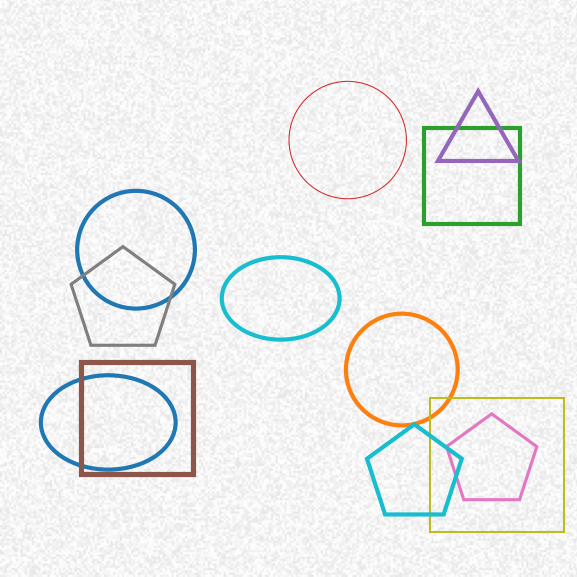[{"shape": "circle", "thickness": 2, "radius": 0.51, "center": [0.236, 0.567]}, {"shape": "oval", "thickness": 2, "radius": 0.58, "center": [0.187, 0.268]}, {"shape": "circle", "thickness": 2, "radius": 0.48, "center": [0.696, 0.359]}, {"shape": "square", "thickness": 2, "radius": 0.42, "center": [0.818, 0.695]}, {"shape": "circle", "thickness": 0.5, "radius": 0.51, "center": [0.602, 0.757]}, {"shape": "triangle", "thickness": 2, "radius": 0.4, "center": [0.828, 0.761]}, {"shape": "square", "thickness": 2.5, "radius": 0.48, "center": [0.237, 0.275]}, {"shape": "pentagon", "thickness": 1.5, "radius": 0.41, "center": [0.851, 0.2]}, {"shape": "pentagon", "thickness": 1.5, "radius": 0.47, "center": [0.213, 0.478]}, {"shape": "square", "thickness": 1, "radius": 0.58, "center": [0.861, 0.194]}, {"shape": "oval", "thickness": 2, "radius": 0.51, "center": [0.486, 0.482]}, {"shape": "pentagon", "thickness": 2, "radius": 0.43, "center": [0.718, 0.178]}]